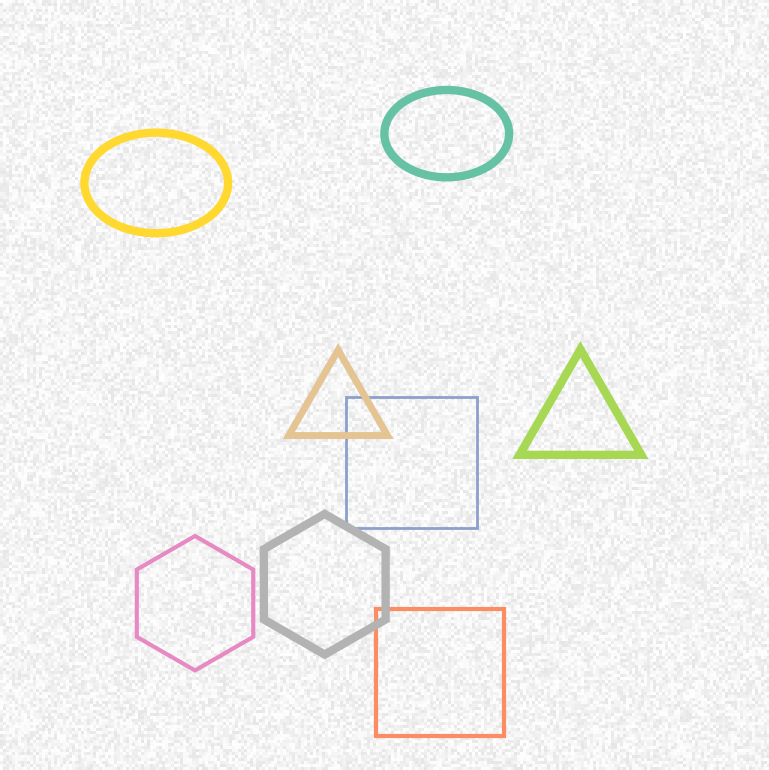[{"shape": "oval", "thickness": 3, "radius": 0.41, "center": [0.58, 0.826]}, {"shape": "square", "thickness": 1.5, "radius": 0.41, "center": [0.571, 0.126]}, {"shape": "square", "thickness": 1, "radius": 0.43, "center": [0.534, 0.399]}, {"shape": "hexagon", "thickness": 1.5, "radius": 0.44, "center": [0.253, 0.217]}, {"shape": "triangle", "thickness": 3, "radius": 0.46, "center": [0.754, 0.455]}, {"shape": "oval", "thickness": 3, "radius": 0.47, "center": [0.203, 0.762]}, {"shape": "triangle", "thickness": 2.5, "radius": 0.37, "center": [0.439, 0.471]}, {"shape": "hexagon", "thickness": 3, "radius": 0.46, "center": [0.422, 0.241]}]